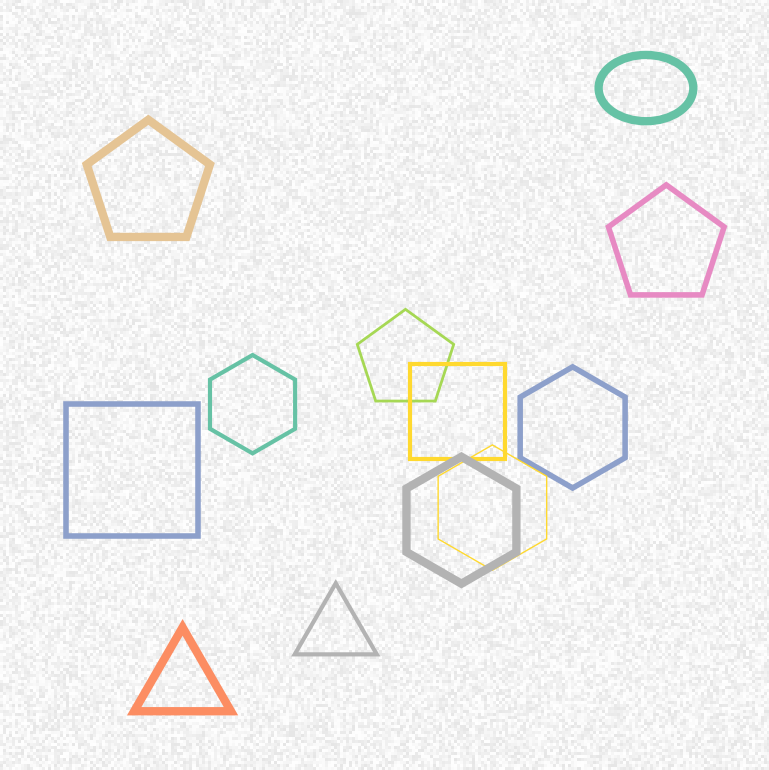[{"shape": "oval", "thickness": 3, "radius": 0.31, "center": [0.839, 0.886]}, {"shape": "hexagon", "thickness": 1.5, "radius": 0.32, "center": [0.328, 0.475]}, {"shape": "triangle", "thickness": 3, "radius": 0.36, "center": [0.237, 0.113]}, {"shape": "hexagon", "thickness": 2, "radius": 0.39, "center": [0.744, 0.445]}, {"shape": "square", "thickness": 2, "radius": 0.43, "center": [0.171, 0.39]}, {"shape": "pentagon", "thickness": 2, "radius": 0.39, "center": [0.865, 0.681]}, {"shape": "pentagon", "thickness": 1, "radius": 0.33, "center": [0.527, 0.532]}, {"shape": "hexagon", "thickness": 0.5, "radius": 0.41, "center": [0.639, 0.341]}, {"shape": "square", "thickness": 1.5, "radius": 0.31, "center": [0.594, 0.466]}, {"shape": "pentagon", "thickness": 3, "radius": 0.42, "center": [0.193, 0.76]}, {"shape": "triangle", "thickness": 1.5, "radius": 0.31, "center": [0.436, 0.181]}, {"shape": "hexagon", "thickness": 3, "radius": 0.41, "center": [0.599, 0.324]}]